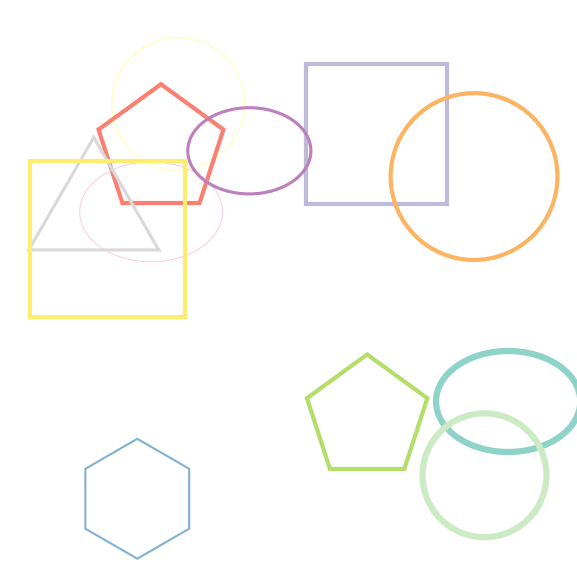[{"shape": "oval", "thickness": 3, "radius": 0.62, "center": [0.88, 0.304]}, {"shape": "circle", "thickness": 0.5, "radius": 0.57, "center": [0.308, 0.819]}, {"shape": "square", "thickness": 2, "radius": 0.61, "center": [0.652, 0.768]}, {"shape": "pentagon", "thickness": 2, "radius": 0.57, "center": [0.279, 0.74]}, {"shape": "hexagon", "thickness": 1, "radius": 0.52, "center": [0.238, 0.135]}, {"shape": "circle", "thickness": 2, "radius": 0.72, "center": [0.821, 0.693]}, {"shape": "pentagon", "thickness": 2, "radius": 0.55, "center": [0.636, 0.276]}, {"shape": "oval", "thickness": 0.5, "radius": 0.62, "center": [0.262, 0.632]}, {"shape": "triangle", "thickness": 1.5, "radius": 0.65, "center": [0.162, 0.631]}, {"shape": "oval", "thickness": 1.5, "radius": 0.53, "center": [0.432, 0.738]}, {"shape": "circle", "thickness": 3, "radius": 0.54, "center": [0.839, 0.176]}, {"shape": "square", "thickness": 2, "radius": 0.67, "center": [0.186, 0.585]}]